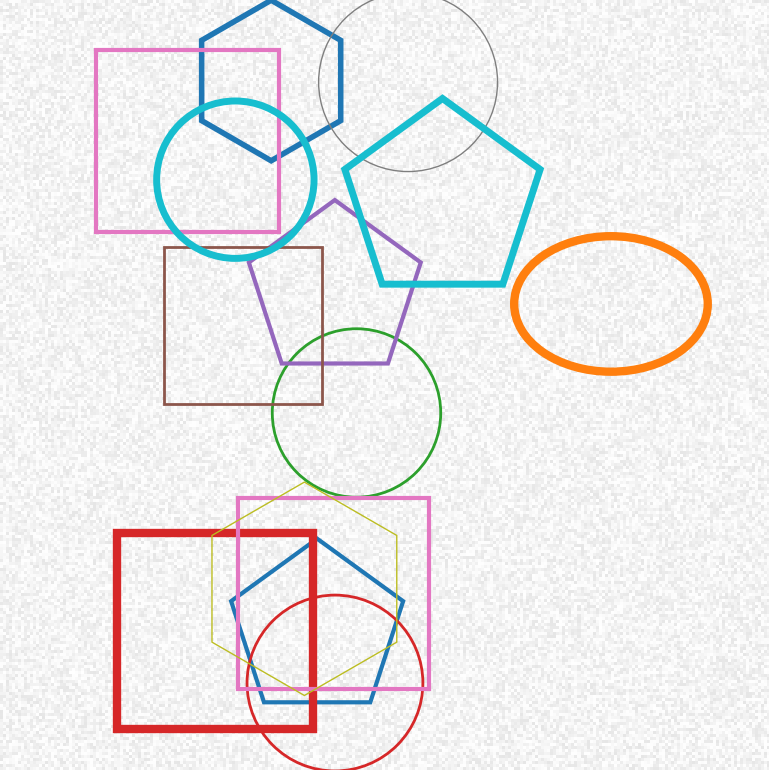[{"shape": "hexagon", "thickness": 2, "radius": 0.52, "center": [0.352, 0.895]}, {"shape": "pentagon", "thickness": 1.5, "radius": 0.59, "center": [0.412, 0.183]}, {"shape": "oval", "thickness": 3, "radius": 0.63, "center": [0.793, 0.605]}, {"shape": "circle", "thickness": 1, "radius": 0.55, "center": [0.463, 0.464]}, {"shape": "circle", "thickness": 1, "radius": 0.57, "center": [0.435, 0.113]}, {"shape": "square", "thickness": 3, "radius": 0.64, "center": [0.279, 0.18]}, {"shape": "pentagon", "thickness": 1.5, "radius": 0.59, "center": [0.435, 0.623]}, {"shape": "square", "thickness": 1, "radius": 0.51, "center": [0.316, 0.577]}, {"shape": "square", "thickness": 1.5, "radius": 0.59, "center": [0.244, 0.817]}, {"shape": "square", "thickness": 1.5, "radius": 0.62, "center": [0.433, 0.229]}, {"shape": "circle", "thickness": 0.5, "radius": 0.58, "center": [0.53, 0.893]}, {"shape": "hexagon", "thickness": 0.5, "radius": 0.69, "center": [0.395, 0.235]}, {"shape": "circle", "thickness": 2.5, "radius": 0.51, "center": [0.306, 0.767]}, {"shape": "pentagon", "thickness": 2.5, "radius": 0.67, "center": [0.575, 0.739]}]